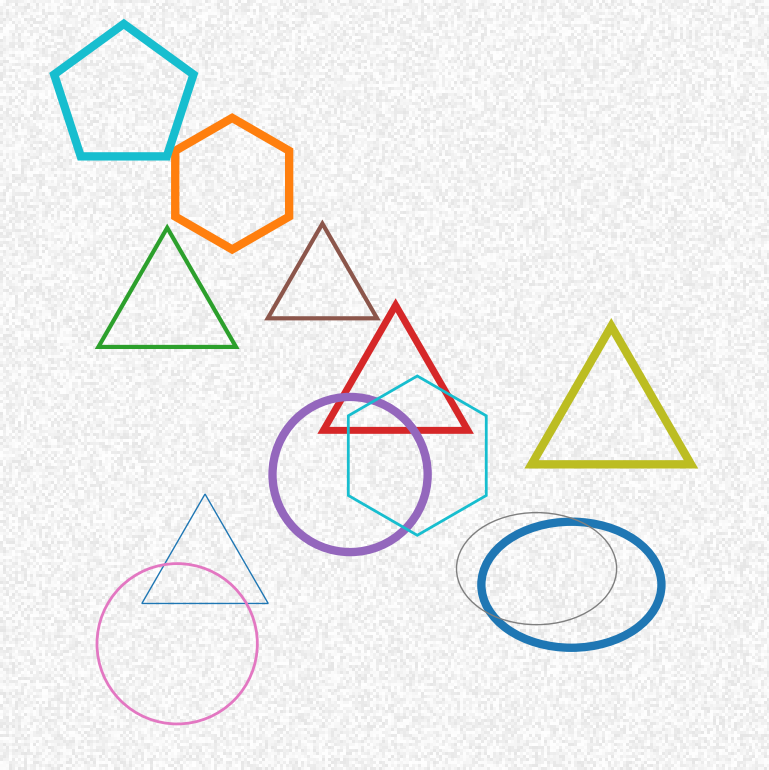[{"shape": "oval", "thickness": 3, "radius": 0.58, "center": [0.742, 0.241]}, {"shape": "triangle", "thickness": 0.5, "radius": 0.47, "center": [0.266, 0.264]}, {"shape": "hexagon", "thickness": 3, "radius": 0.43, "center": [0.302, 0.761]}, {"shape": "triangle", "thickness": 1.5, "radius": 0.52, "center": [0.217, 0.601]}, {"shape": "triangle", "thickness": 2.5, "radius": 0.54, "center": [0.514, 0.495]}, {"shape": "circle", "thickness": 3, "radius": 0.5, "center": [0.455, 0.384]}, {"shape": "triangle", "thickness": 1.5, "radius": 0.41, "center": [0.419, 0.628]}, {"shape": "circle", "thickness": 1, "radius": 0.52, "center": [0.23, 0.164]}, {"shape": "oval", "thickness": 0.5, "radius": 0.52, "center": [0.697, 0.262]}, {"shape": "triangle", "thickness": 3, "radius": 0.6, "center": [0.794, 0.457]}, {"shape": "pentagon", "thickness": 3, "radius": 0.48, "center": [0.161, 0.874]}, {"shape": "hexagon", "thickness": 1, "radius": 0.52, "center": [0.542, 0.408]}]